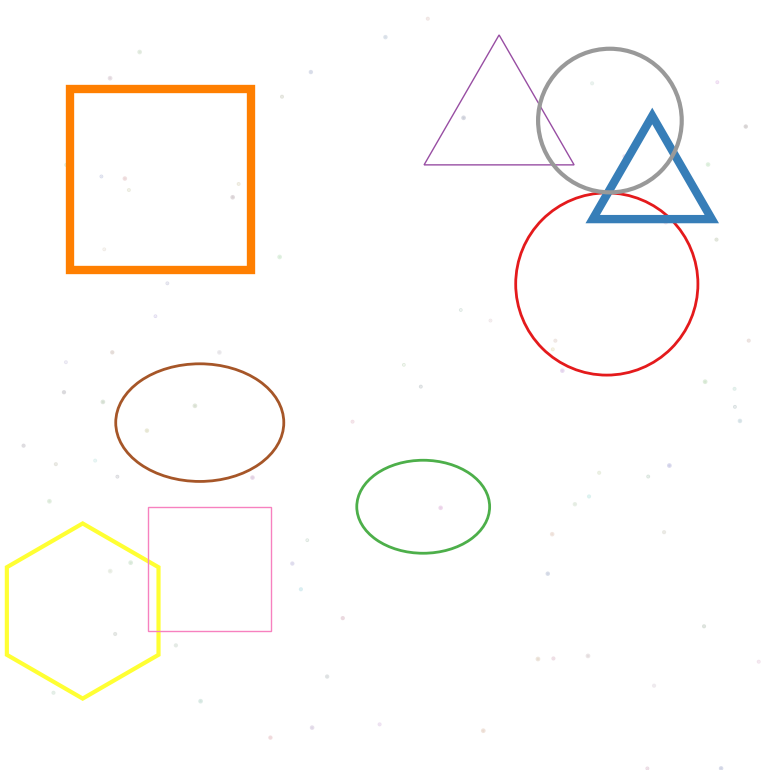[{"shape": "circle", "thickness": 1, "radius": 0.59, "center": [0.788, 0.631]}, {"shape": "triangle", "thickness": 3, "radius": 0.45, "center": [0.847, 0.76]}, {"shape": "oval", "thickness": 1, "radius": 0.43, "center": [0.55, 0.342]}, {"shape": "triangle", "thickness": 0.5, "radius": 0.56, "center": [0.648, 0.842]}, {"shape": "square", "thickness": 3, "radius": 0.59, "center": [0.208, 0.767]}, {"shape": "hexagon", "thickness": 1.5, "radius": 0.57, "center": [0.107, 0.206]}, {"shape": "oval", "thickness": 1, "radius": 0.55, "center": [0.259, 0.451]}, {"shape": "square", "thickness": 0.5, "radius": 0.4, "center": [0.272, 0.261]}, {"shape": "circle", "thickness": 1.5, "radius": 0.47, "center": [0.792, 0.843]}]